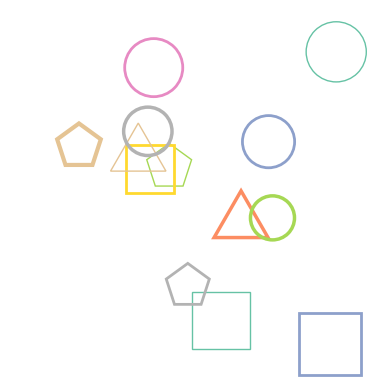[{"shape": "circle", "thickness": 1, "radius": 0.39, "center": [0.873, 0.865]}, {"shape": "square", "thickness": 1, "radius": 0.37, "center": [0.574, 0.168]}, {"shape": "triangle", "thickness": 2.5, "radius": 0.4, "center": [0.626, 0.423]}, {"shape": "circle", "thickness": 2, "radius": 0.34, "center": [0.697, 0.632]}, {"shape": "square", "thickness": 2, "radius": 0.4, "center": [0.858, 0.106]}, {"shape": "circle", "thickness": 2, "radius": 0.38, "center": [0.399, 0.824]}, {"shape": "circle", "thickness": 2.5, "radius": 0.29, "center": [0.708, 0.434]}, {"shape": "pentagon", "thickness": 1, "radius": 0.31, "center": [0.439, 0.566]}, {"shape": "square", "thickness": 2, "radius": 0.31, "center": [0.39, 0.561]}, {"shape": "pentagon", "thickness": 3, "radius": 0.3, "center": [0.205, 0.62]}, {"shape": "triangle", "thickness": 1, "radius": 0.42, "center": [0.359, 0.597]}, {"shape": "pentagon", "thickness": 2, "radius": 0.29, "center": [0.488, 0.257]}, {"shape": "circle", "thickness": 2.5, "radius": 0.31, "center": [0.384, 0.659]}]